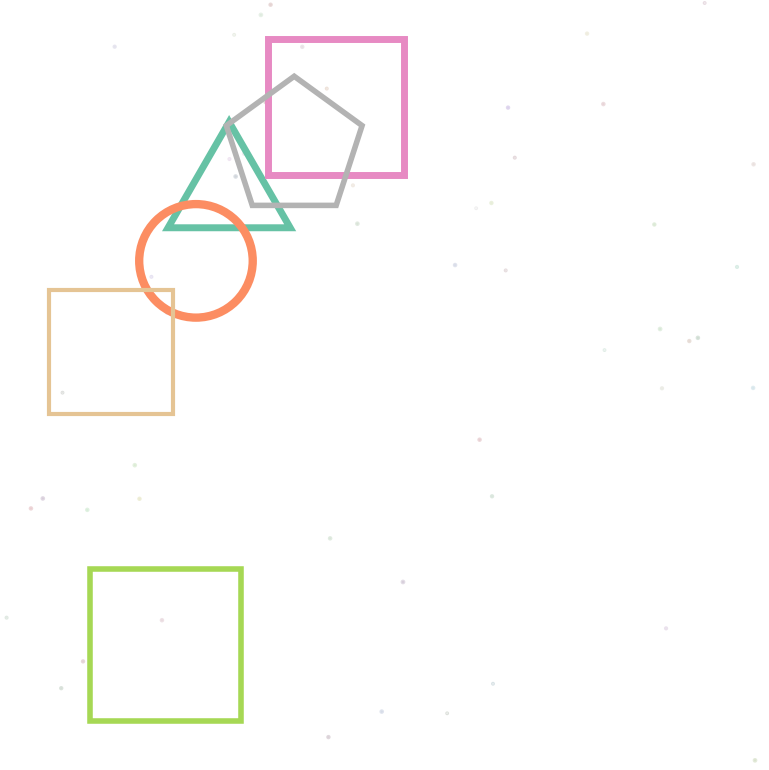[{"shape": "triangle", "thickness": 2.5, "radius": 0.46, "center": [0.298, 0.75]}, {"shape": "circle", "thickness": 3, "radius": 0.37, "center": [0.255, 0.661]}, {"shape": "square", "thickness": 2.5, "radius": 0.44, "center": [0.436, 0.861]}, {"shape": "square", "thickness": 2, "radius": 0.49, "center": [0.215, 0.163]}, {"shape": "square", "thickness": 1.5, "radius": 0.4, "center": [0.144, 0.543]}, {"shape": "pentagon", "thickness": 2, "radius": 0.46, "center": [0.382, 0.808]}]